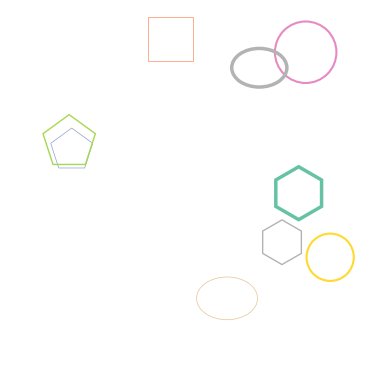[{"shape": "hexagon", "thickness": 2.5, "radius": 0.34, "center": [0.776, 0.498]}, {"shape": "square", "thickness": 0.5, "radius": 0.29, "center": [0.443, 0.898]}, {"shape": "pentagon", "thickness": 0.5, "radius": 0.29, "center": [0.186, 0.61]}, {"shape": "circle", "thickness": 1.5, "radius": 0.4, "center": [0.794, 0.864]}, {"shape": "pentagon", "thickness": 1, "radius": 0.36, "center": [0.18, 0.631]}, {"shape": "circle", "thickness": 1.5, "radius": 0.31, "center": [0.858, 0.332]}, {"shape": "oval", "thickness": 0.5, "radius": 0.4, "center": [0.59, 0.225]}, {"shape": "oval", "thickness": 2.5, "radius": 0.36, "center": [0.674, 0.824]}, {"shape": "hexagon", "thickness": 1, "radius": 0.29, "center": [0.732, 0.371]}]